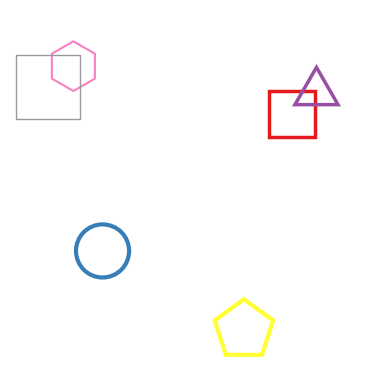[{"shape": "square", "thickness": 2.5, "radius": 0.3, "center": [0.758, 0.703]}, {"shape": "circle", "thickness": 3, "radius": 0.34, "center": [0.266, 0.348]}, {"shape": "triangle", "thickness": 2.5, "radius": 0.32, "center": [0.822, 0.76]}, {"shape": "pentagon", "thickness": 3, "radius": 0.4, "center": [0.634, 0.143]}, {"shape": "hexagon", "thickness": 1.5, "radius": 0.32, "center": [0.191, 0.828]}, {"shape": "square", "thickness": 1, "radius": 0.42, "center": [0.124, 0.774]}]